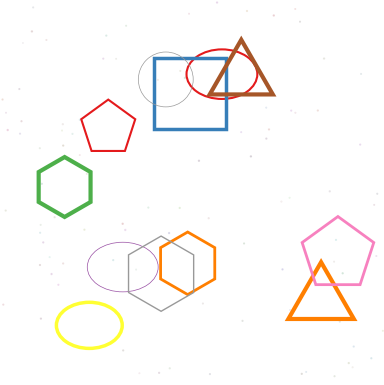[{"shape": "pentagon", "thickness": 1.5, "radius": 0.37, "center": [0.281, 0.668]}, {"shape": "oval", "thickness": 1.5, "radius": 0.46, "center": [0.576, 0.807]}, {"shape": "square", "thickness": 2.5, "radius": 0.47, "center": [0.493, 0.757]}, {"shape": "hexagon", "thickness": 3, "radius": 0.39, "center": [0.168, 0.514]}, {"shape": "oval", "thickness": 0.5, "radius": 0.46, "center": [0.319, 0.306]}, {"shape": "hexagon", "thickness": 2, "radius": 0.41, "center": [0.487, 0.316]}, {"shape": "triangle", "thickness": 3, "radius": 0.49, "center": [0.834, 0.221]}, {"shape": "oval", "thickness": 2.5, "radius": 0.43, "center": [0.232, 0.155]}, {"shape": "triangle", "thickness": 3, "radius": 0.47, "center": [0.627, 0.802]}, {"shape": "pentagon", "thickness": 2, "radius": 0.49, "center": [0.878, 0.34]}, {"shape": "hexagon", "thickness": 1, "radius": 0.49, "center": [0.418, 0.289]}, {"shape": "circle", "thickness": 0.5, "radius": 0.36, "center": [0.431, 0.794]}]